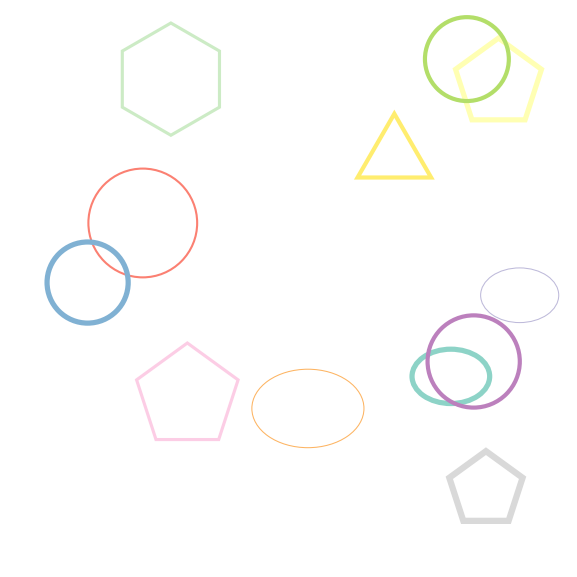[{"shape": "oval", "thickness": 2.5, "radius": 0.34, "center": [0.781, 0.347]}, {"shape": "pentagon", "thickness": 2.5, "radius": 0.39, "center": [0.863, 0.855]}, {"shape": "oval", "thickness": 0.5, "radius": 0.34, "center": [0.9, 0.488]}, {"shape": "circle", "thickness": 1, "radius": 0.47, "center": [0.247, 0.613]}, {"shape": "circle", "thickness": 2.5, "radius": 0.35, "center": [0.152, 0.51]}, {"shape": "oval", "thickness": 0.5, "radius": 0.49, "center": [0.533, 0.292]}, {"shape": "circle", "thickness": 2, "radius": 0.36, "center": [0.808, 0.897]}, {"shape": "pentagon", "thickness": 1.5, "radius": 0.46, "center": [0.324, 0.313]}, {"shape": "pentagon", "thickness": 3, "radius": 0.33, "center": [0.841, 0.151]}, {"shape": "circle", "thickness": 2, "radius": 0.4, "center": [0.82, 0.373]}, {"shape": "hexagon", "thickness": 1.5, "radius": 0.49, "center": [0.296, 0.862]}, {"shape": "triangle", "thickness": 2, "radius": 0.37, "center": [0.683, 0.729]}]